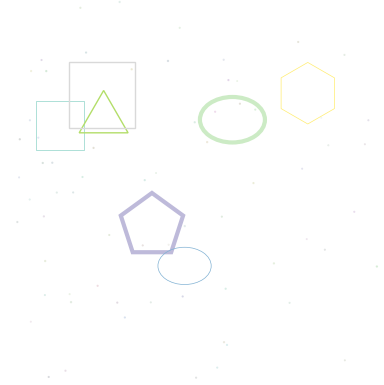[{"shape": "square", "thickness": 0.5, "radius": 0.32, "center": [0.156, 0.674]}, {"shape": "pentagon", "thickness": 3, "radius": 0.43, "center": [0.395, 0.414]}, {"shape": "oval", "thickness": 0.5, "radius": 0.35, "center": [0.479, 0.309]}, {"shape": "triangle", "thickness": 1, "radius": 0.37, "center": [0.269, 0.692]}, {"shape": "square", "thickness": 1, "radius": 0.43, "center": [0.265, 0.753]}, {"shape": "oval", "thickness": 3, "radius": 0.42, "center": [0.604, 0.689]}, {"shape": "hexagon", "thickness": 0.5, "radius": 0.4, "center": [0.799, 0.758]}]